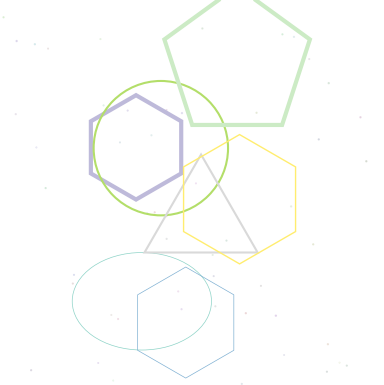[{"shape": "oval", "thickness": 0.5, "radius": 0.9, "center": [0.368, 0.217]}, {"shape": "hexagon", "thickness": 3, "radius": 0.68, "center": [0.353, 0.617]}, {"shape": "hexagon", "thickness": 0.5, "radius": 0.72, "center": [0.482, 0.162]}, {"shape": "circle", "thickness": 1.5, "radius": 0.87, "center": [0.418, 0.615]}, {"shape": "triangle", "thickness": 1.5, "radius": 0.85, "center": [0.522, 0.429]}, {"shape": "pentagon", "thickness": 3, "radius": 0.99, "center": [0.616, 0.836]}, {"shape": "hexagon", "thickness": 1, "radius": 0.84, "center": [0.622, 0.483]}]